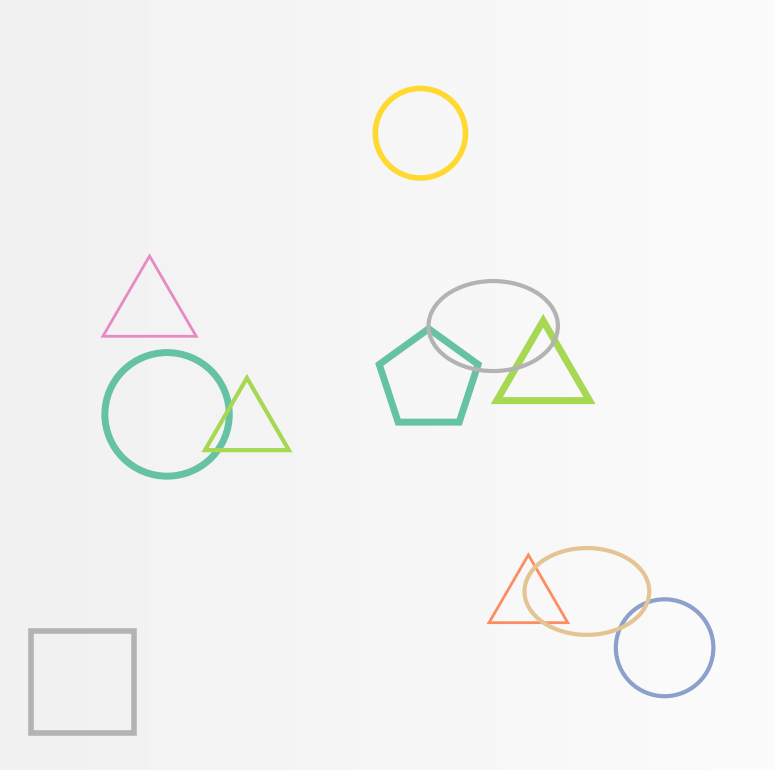[{"shape": "pentagon", "thickness": 2.5, "radius": 0.34, "center": [0.553, 0.506]}, {"shape": "circle", "thickness": 2.5, "radius": 0.4, "center": [0.216, 0.462]}, {"shape": "triangle", "thickness": 1, "radius": 0.29, "center": [0.682, 0.221]}, {"shape": "circle", "thickness": 1.5, "radius": 0.31, "center": [0.858, 0.159]}, {"shape": "triangle", "thickness": 1, "radius": 0.35, "center": [0.193, 0.598]}, {"shape": "triangle", "thickness": 1.5, "radius": 0.31, "center": [0.319, 0.447]}, {"shape": "triangle", "thickness": 2.5, "radius": 0.35, "center": [0.701, 0.514]}, {"shape": "circle", "thickness": 2, "radius": 0.29, "center": [0.542, 0.827]}, {"shape": "oval", "thickness": 1.5, "radius": 0.4, "center": [0.757, 0.232]}, {"shape": "square", "thickness": 2, "radius": 0.33, "center": [0.107, 0.114]}, {"shape": "oval", "thickness": 1.5, "radius": 0.42, "center": [0.636, 0.577]}]